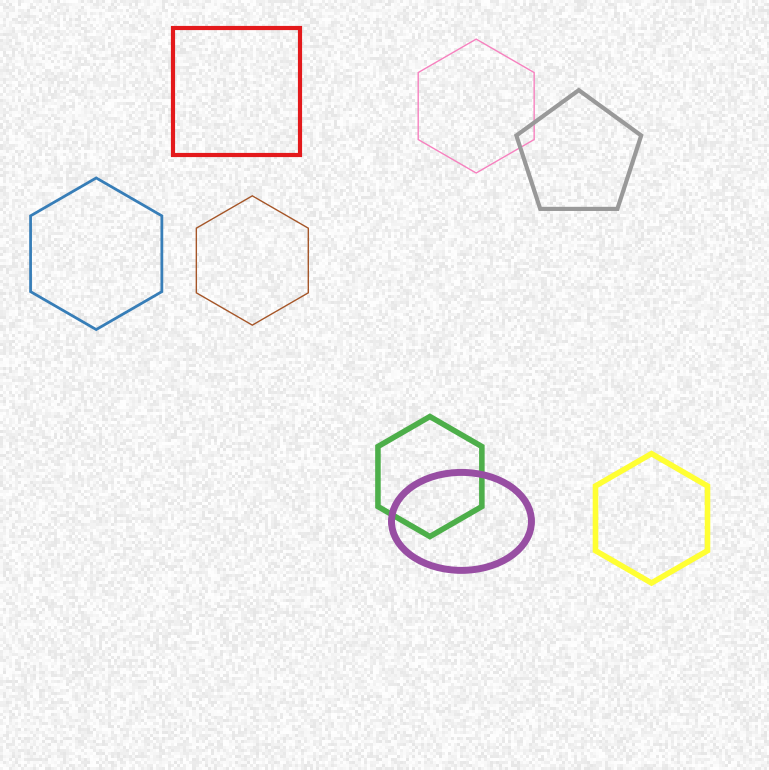[{"shape": "square", "thickness": 1.5, "radius": 0.41, "center": [0.307, 0.881]}, {"shape": "hexagon", "thickness": 1, "radius": 0.49, "center": [0.125, 0.67]}, {"shape": "hexagon", "thickness": 2, "radius": 0.39, "center": [0.558, 0.381]}, {"shape": "oval", "thickness": 2.5, "radius": 0.45, "center": [0.599, 0.323]}, {"shape": "hexagon", "thickness": 2, "radius": 0.42, "center": [0.846, 0.327]}, {"shape": "hexagon", "thickness": 0.5, "radius": 0.42, "center": [0.328, 0.662]}, {"shape": "hexagon", "thickness": 0.5, "radius": 0.43, "center": [0.618, 0.862]}, {"shape": "pentagon", "thickness": 1.5, "radius": 0.43, "center": [0.752, 0.798]}]